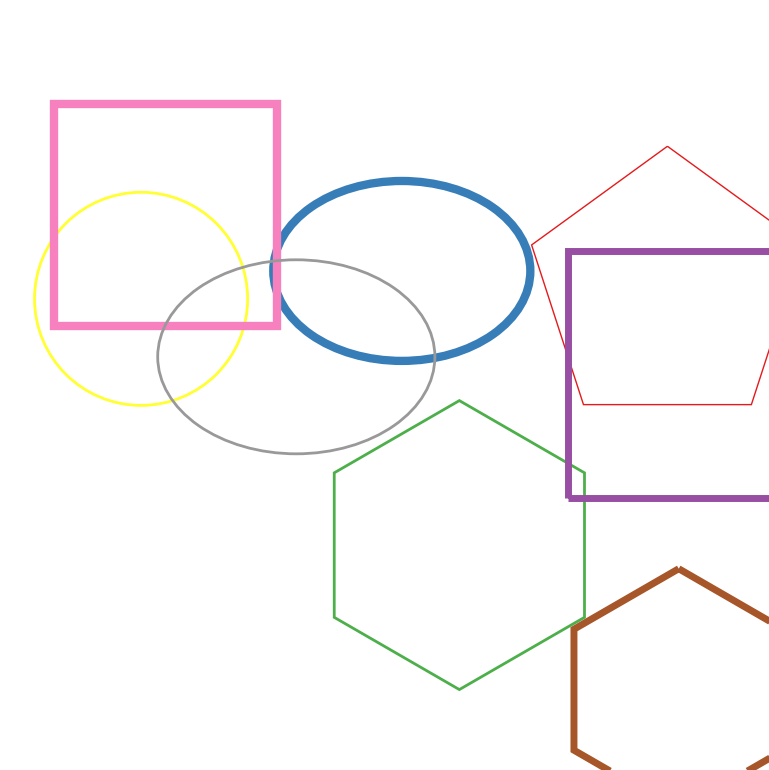[{"shape": "pentagon", "thickness": 0.5, "radius": 0.93, "center": [0.867, 0.625]}, {"shape": "oval", "thickness": 3, "radius": 0.83, "center": [0.522, 0.648]}, {"shape": "hexagon", "thickness": 1, "radius": 0.94, "center": [0.597, 0.292]}, {"shape": "square", "thickness": 2.5, "radius": 0.8, "center": [0.898, 0.514]}, {"shape": "circle", "thickness": 1, "radius": 0.69, "center": [0.183, 0.612]}, {"shape": "hexagon", "thickness": 2.5, "radius": 0.79, "center": [0.881, 0.104]}, {"shape": "square", "thickness": 3, "radius": 0.72, "center": [0.215, 0.721]}, {"shape": "oval", "thickness": 1, "radius": 0.9, "center": [0.385, 0.537]}]